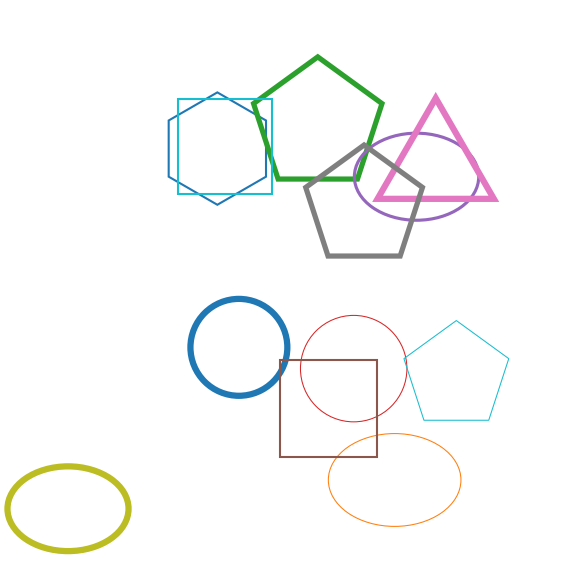[{"shape": "circle", "thickness": 3, "radius": 0.42, "center": [0.414, 0.398]}, {"shape": "hexagon", "thickness": 1, "radius": 0.49, "center": [0.376, 0.742]}, {"shape": "oval", "thickness": 0.5, "radius": 0.57, "center": [0.683, 0.168]}, {"shape": "pentagon", "thickness": 2.5, "radius": 0.58, "center": [0.55, 0.784]}, {"shape": "circle", "thickness": 0.5, "radius": 0.46, "center": [0.612, 0.361]}, {"shape": "oval", "thickness": 1.5, "radius": 0.54, "center": [0.721, 0.693]}, {"shape": "square", "thickness": 1, "radius": 0.42, "center": [0.569, 0.292]}, {"shape": "triangle", "thickness": 3, "radius": 0.58, "center": [0.754, 0.713]}, {"shape": "pentagon", "thickness": 2.5, "radius": 0.53, "center": [0.63, 0.642]}, {"shape": "oval", "thickness": 3, "radius": 0.52, "center": [0.118, 0.118]}, {"shape": "pentagon", "thickness": 0.5, "radius": 0.48, "center": [0.79, 0.349]}, {"shape": "square", "thickness": 1, "radius": 0.41, "center": [0.389, 0.745]}]